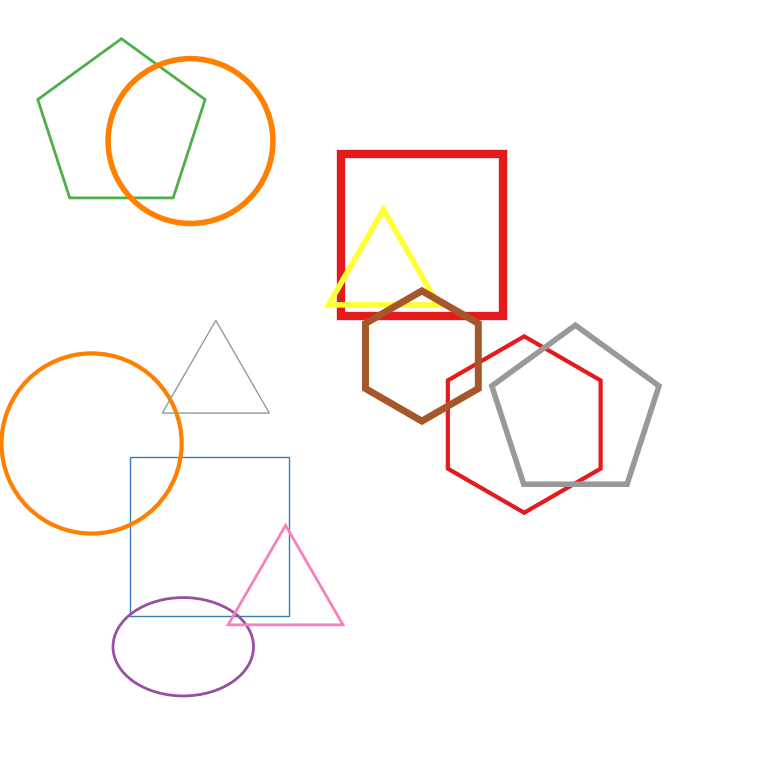[{"shape": "square", "thickness": 3, "radius": 0.53, "center": [0.548, 0.694]}, {"shape": "hexagon", "thickness": 1.5, "radius": 0.57, "center": [0.681, 0.449]}, {"shape": "square", "thickness": 0.5, "radius": 0.52, "center": [0.272, 0.303]}, {"shape": "pentagon", "thickness": 1, "radius": 0.57, "center": [0.158, 0.835]}, {"shape": "oval", "thickness": 1, "radius": 0.46, "center": [0.238, 0.16]}, {"shape": "circle", "thickness": 2, "radius": 0.54, "center": [0.247, 0.817]}, {"shape": "circle", "thickness": 1.5, "radius": 0.59, "center": [0.119, 0.424]}, {"shape": "triangle", "thickness": 2, "radius": 0.41, "center": [0.498, 0.645]}, {"shape": "hexagon", "thickness": 2.5, "radius": 0.42, "center": [0.548, 0.538]}, {"shape": "triangle", "thickness": 1, "radius": 0.43, "center": [0.371, 0.232]}, {"shape": "triangle", "thickness": 0.5, "radius": 0.4, "center": [0.28, 0.504]}, {"shape": "pentagon", "thickness": 2, "radius": 0.57, "center": [0.747, 0.463]}]